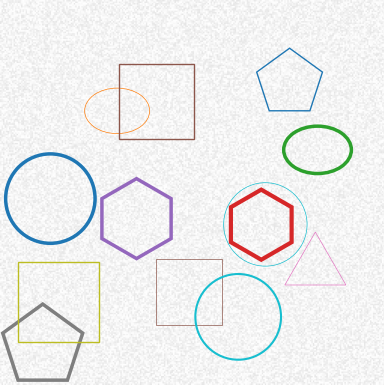[{"shape": "pentagon", "thickness": 1, "radius": 0.45, "center": [0.752, 0.785]}, {"shape": "circle", "thickness": 2.5, "radius": 0.58, "center": [0.131, 0.484]}, {"shape": "oval", "thickness": 0.5, "radius": 0.42, "center": [0.304, 0.712]}, {"shape": "oval", "thickness": 2.5, "radius": 0.44, "center": [0.825, 0.611]}, {"shape": "hexagon", "thickness": 3, "radius": 0.46, "center": [0.679, 0.416]}, {"shape": "hexagon", "thickness": 2.5, "radius": 0.52, "center": [0.355, 0.432]}, {"shape": "square", "thickness": 0.5, "radius": 0.43, "center": [0.49, 0.241]}, {"shape": "square", "thickness": 1, "radius": 0.49, "center": [0.406, 0.737]}, {"shape": "triangle", "thickness": 0.5, "radius": 0.46, "center": [0.819, 0.306]}, {"shape": "pentagon", "thickness": 2.5, "radius": 0.55, "center": [0.111, 0.101]}, {"shape": "square", "thickness": 1, "radius": 0.52, "center": [0.152, 0.215]}, {"shape": "circle", "thickness": 0.5, "radius": 0.54, "center": [0.689, 0.417]}, {"shape": "circle", "thickness": 1.5, "radius": 0.56, "center": [0.619, 0.177]}]